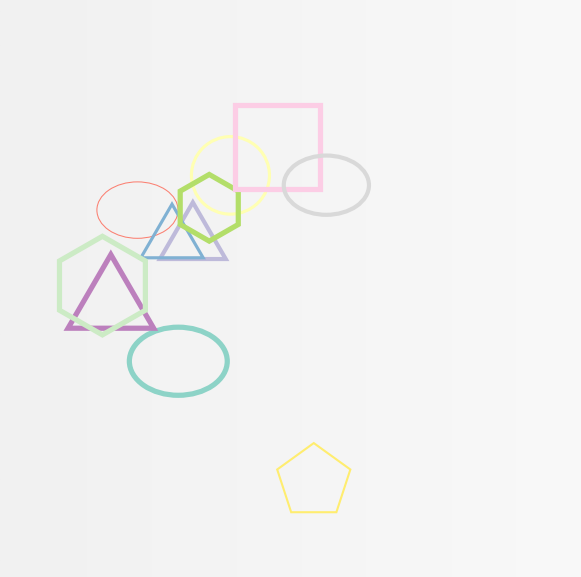[{"shape": "oval", "thickness": 2.5, "radius": 0.42, "center": [0.307, 0.374]}, {"shape": "circle", "thickness": 1.5, "radius": 0.34, "center": [0.396, 0.695]}, {"shape": "triangle", "thickness": 2, "radius": 0.33, "center": [0.332, 0.583]}, {"shape": "oval", "thickness": 0.5, "radius": 0.35, "center": [0.236, 0.635]}, {"shape": "triangle", "thickness": 1.5, "radius": 0.31, "center": [0.296, 0.584]}, {"shape": "hexagon", "thickness": 2.5, "radius": 0.29, "center": [0.36, 0.639]}, {"shape": "square", "thickness": 2.5, "radius": 0.37, "center": [0.477, 0.745]}, {"shape": "oval", "thickness": 2, "radius": 0.37, "center": [0.561, 0.678]}, {"shape": "triangle", "thickness": 2.5, "radius": 0.43, "center": [0.191, 0.473]}, {"shape": "hexagon", "thickness": 2.5, "radius": 0.43, "center": [0.176, 0.505]}, {"shape": "pentagon", "thickness": 1, "radius": 0.33, "center": [0.54, 0.166]}]